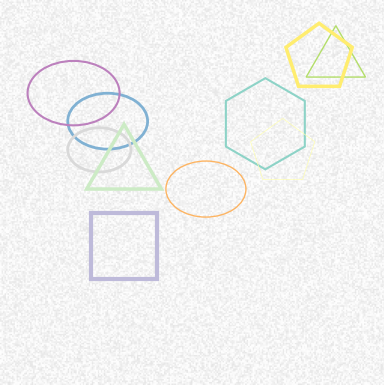[{"shape": "hexagon", "thickness": 1.5, "radius": 0.59, "center": [0.689, 0.679]}, {"shape": "pentagon", "thickness": 0.5, "radius": 0.44, "center": [0.734, 0.605]}, {"shape": "square", "thickness": 3, "radius": 0.43, "center": [0.321, 0.36]}, {"shape": "oval", "thickness": 2, "radius": 0.52, "center": [0.28, 0.685]}, {"shape": "oval", "thickness": 1, "radius": 0.52, "center": [0.535, 0.509]}, {"shape": "triangle", "thickness": 1, "radius": 0.44, "center": [0.872, 0.844]}, {"shape": "oval", "thickness": 2, "radius": 0.41, "center": [0.258, 0.611]}, {"shape": "oval", "thickness": 1.5, "radius": 0.6, "center": [0.191, 0.758]}, {"shape": "triangle", "thickness": 2.5, "radius": 0.56, "center": [0.322, 0.565]}, {"shape": "pentagon", "thickness": 2.5, "radius": 0.45, "center": [0.829, 0.849]}]